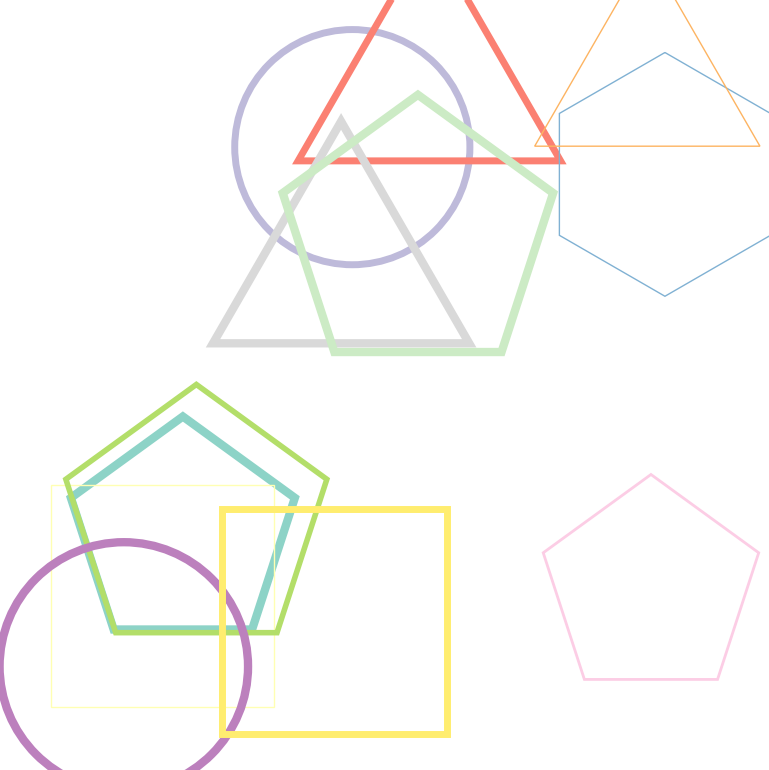[{"shape": "pentagon", "thickness": 3, "radius": 0.76, "center": [0.237, 0.306]}, {"shape": "square", "thickness": 0.5, "radius": 0.72, "center": [0.211, 0.226]}, {"shape": "circle", "thickness": 2.5, "radius": 0.76, "center": [0.458, 0.809]}, {"shape": "triangle", "thickness": 2.5, "radius": 0.98, "center": [0.558, 0.889]}, {"shape": "hexagon", "thickness": 0.5, "radius": 0.79, "center": [0.864, 0.774]}, {"shape": "triangle", "thickness": 0.5, "radius": 0.84, "center": [0.841, 0.895]}, {"shape": "pentagon", "thickness": 2, "radius": 0.89, "center": [0.255, 0.323]}, {"shape": "pentagon", "thickness": 1, "radius": 0.74, "center": [0.845, 0.237]}, {"shape": "triangle", "thickness": 3, "radius": 0.96, "center": [0.443, 0.65]}, {"shape": "circle", "thickness": 3, "radius": 0.81, "center": [0.161, 0.135]}, {"shape": "pentagon", "thickness": 3, "radius": 0.92, "center": [0.543, 0.692]}, {"shape": "square", "thickness": 2.5, "radius": 0.73, "center": [0.435, 0.193]}]